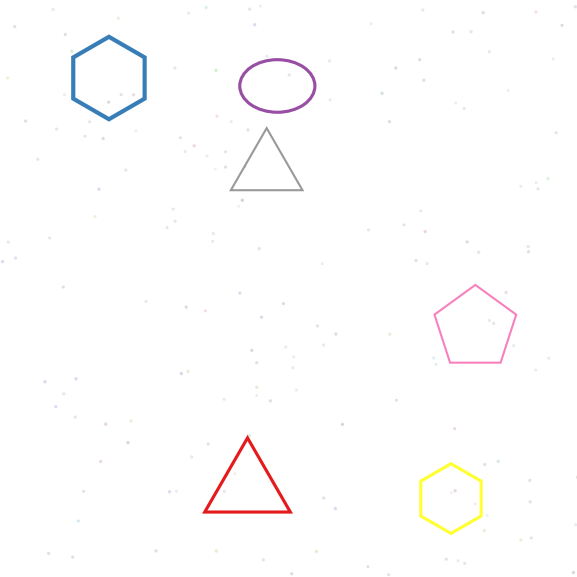[{"shape": "triangle", "thickness": 1.5, "radius": 0.43, "center": [0.429, 0.155]}, {"shape": "hexagon", "thickness": 2, "radius": 0.36, "center": [0.189, 0.864]}, {"shape": "oval", "thickness": 1.5, "radius": 0.33, "center": [0.48, 0.85]}, {"shape": "hexagon", "thickness": 1.5, "radius": 0.3, "center": [0.781, 0.136]}, {"shape": "pentagon", "thickness": 1, "radius": 0.37, "center": [0.823, 0.431]}, {"shape": "triangle", "thickness": 1, "radius": 0.36, "center": [0.462, 0.706]}]